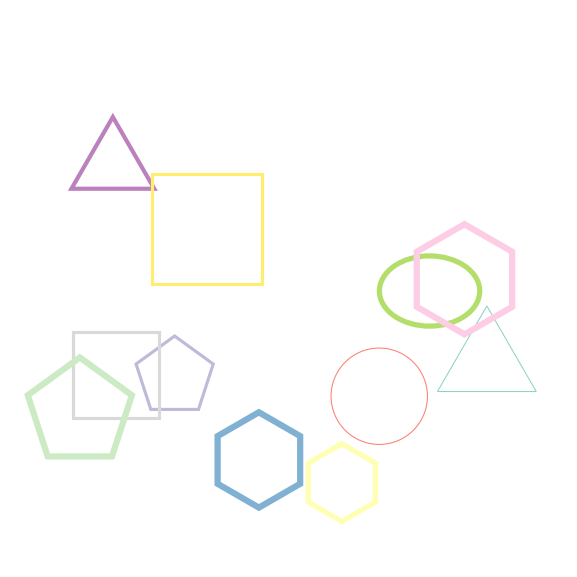[{"shape": "triangle", "thickness": 0.5, "radius": 0.49, "center": [0.843, 0.371]}, {"shape": "hexagon", "thickness": 2.5, "radius": 0.34, "center": [0.592, 0.163]}, {"shape": "pentagon", "thickness": 1.5, "radius": 0.35, "center": [0.302, 0.347]}, {"shape": "circle", "thickness": 0.5, "radius": 0.42, "center": [0.657, 0.313]}, {"shape": "hexagon", "thickness": 3, "radius": 0.41, "center": [0.448, 0.203]}, {"shape": "oval", "thickness": 2.5, "radius": 0.43, "center": [0.744, 0.495]}, {"shape": "hexagon", "thickness": 3, "radius": 0.48, "center": [0.804, 0.516]}, {"shape": "square", "thickness": 1.5, "radius": 0.37, "center": [0.201, 0.35]}, {"shape": "triangle", "thickness": 2, "radius": 0.41, "center": [0.195, 0.714]}, {"shape": "pentagon", "thickness": 3, "radius": 0.47, "center": [0.138, 0.285]}, {"shape": "square", "thickness": 1.5, "radius": 0.47, "center": [0.359, 0.603]}]